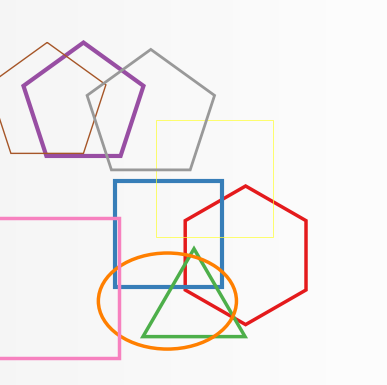[{"shape": "hexagon", "thickness": 2.5, "radius": 0.9, "center": [0.634, 0.337]}, {"shape": "square", "thickness": 3, "radius": 0.69, "center": [0.436, 0.393]}, {"shape": "triangle", "thickness": 2.5, "radius": 0.76, "center": [0.501, 0.202]}, {"shape": "pentagon", "thickness": 3, "radius": 0.81, "center": [0.215, 0.727]}, {"shape": "oval", "thickness": 2.5, "radius": 0.89, "center": [0.432, 0.218]}, {"shape": "square", "thickness": 0.5, "radius": 0.76, "center": [0.554, 0.536]}, {"shape": "pentagon", "thickness": 1, "radius": 0.8, "center": [0.122, 0.73]}, {"shape": "square", "thickness": 2.5, "radius": 0.91, "center": [0.126, 0.252]}, {"shape": "pentagon", "thickness": 2, "radius": 0.86, "center": [0.389, 0.699]}]